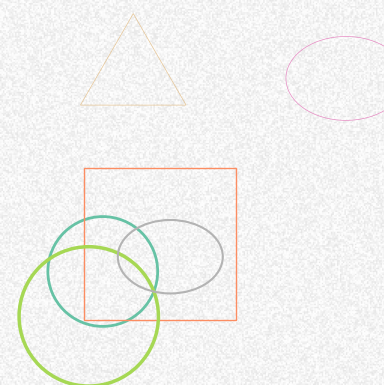[{"shape": "circle", "thickness": 2, "radius": 0.71, "center": [0.267, 0.295]}, {"shape": "square", "thickness": 1, "radius": 0.99, "center": [0.416, 0.367]}, {"shape": "oval", "thickness": 0.5, "radius": 0.78, "center": [0.898, 0.796]}, {"shape": "circle", "thickness": 2.5, "radius": 0.9, "center": [0.231, 0.178]}, {"shape": "triangle", "thickness": 0.5, "radius": 0.79, "center": [0.346, 0.806]}, {"shape": "oval", "thickness": 1.5, "radius": 0.68, "center": [0.442, 0.333]}]